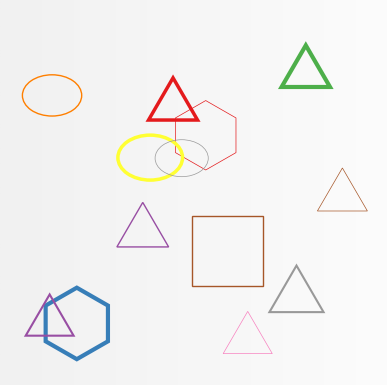[{"shape": "triangle", "thickness": 2.5, "radius": 0.37, "center": [0.447, 0.725]}, {"shape": "hexagon", "thickness": 0.5, "radius": 0.45, "center": [0.531, 0.649]}, {"shape": "hexagon", "thickness": 3, "radius": 0.46, "center": [0.198, 0.16]}, {"shape": "triangle", "thickness": 3, "radius": 0.36, "center": [0.789, 0.81]}, {"shape": "triangle", "thickness": 1.5, "radius": 0.36, "center": [0.128, 0.164]}, {"shape": "triangle", "thickness": 1, "radius": 0.39, "center": [0.368, 0.397]}, {"shape": "oval", "thickness": 1, "radius": 0.38, "center": [0.134, 0.752]}, {"shape": "oval", "thickness": 2.5, "radius": 0.42, "center": [0.388, 0.591]}, {"shape": "triangle", "thickness": 0.5, "radius": 0.37, "center": [0.884, 0.489]}, {"shape": "square", "thickness": 1, "radius": 0.46, "center": [0.587, 0.349]}, {"shape": "triangle", "thickness": 0.5, "radius": 0.37, "center": [0.639, 0.118]}, {"shape": "oval", "thickness": 0.5, "radius": 0.34, "center": [0.469, 0.589]}, {"shape": "triangle", "thickness": 1.5, "radius": 0.4, "center": [0.765, 0.23]}]